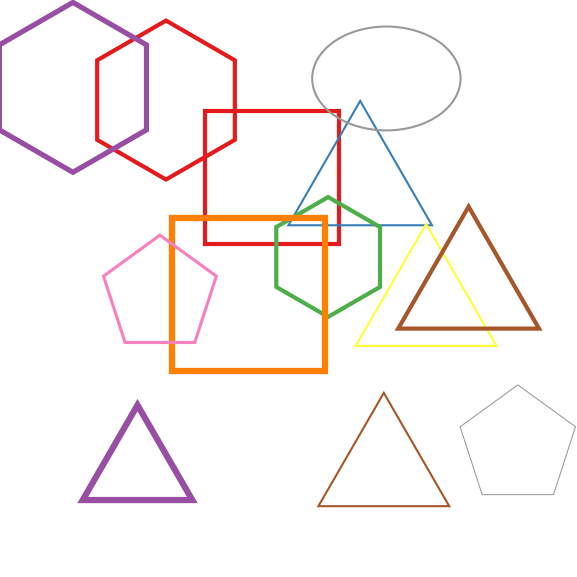[{"shape": "hexagon", "thickness": 2, "radius": 0.69, "center": [0.287, 0.826]}, {"shape": "square", "thickness": 2, "radius": 0.58, "center": [0.471, 0.692]}, {"shape": "triangle", "thickness": 1, "radius": 0.72, "center": [0.624, 0.681]}, {"shape": "hexagon", "thickness": 2, "radius": 0.52, "center": [0.568, 0.554]}, {"shape": "triangle", "thickness": 3, "radius": 0.55, "center": [0.238, 0.188]}, {"shape": "hexagon", "thickness": 2.5, "radius": 0.74, "center": [0.126, 0.848]}, {"shape": "square", "thickness": 3, "radius": 0.66, "center": [0.431, 0.488]}, {"shape": "triangle", "thickness": 1, "radius": 0.7, "center": [0.738, 0.471]}, {"shape": "triangle", "thickness": 1, "radius": 0.65, "center": [0.665, 0.188]}, {"shape": "triangle", "thickness": 2, "radius": 0.7, "center": [0.811, 0.501]}, {"shape": "pentagon", "thickness": 1.5, "radius": 0.51, "center": [0.277, 0.489]}, {"shape": "oval", "thickness": 1, "radius": 0.64, "center": [0.669, 0.863]}, {"shape": "pentagon", "thickness": 0.5, "radius": 0.53, "center": [0.897, 0.228]}]